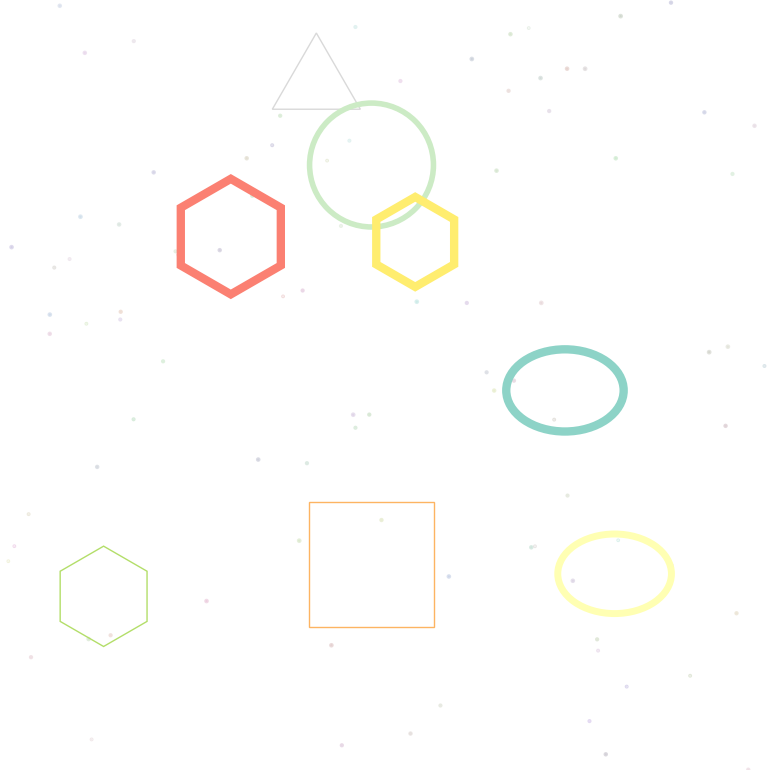[{"shape": "oval", "thickness": 3, "radius": 0.38, "center": [0.734, 0.493]}, {"shape": "oval", "thickness": 2.5, "radius": 0.37, "center": [0.798, 0.255]}, {"shape": "hexagon", "thickness": 3, "radius": 0.38, "center": [0.3, 0.693]}, {"shape": "square", "thickness": 0.5, "radius": 0.41, "center": [0.482, 0.267]}, {"shape": "hexagon", "thickness": 0.5, "radius": 0.33, "center": [0.135, 0.226]}, {"shape": "triangle", "thickness": 0.5, "radius": 0.33, "center": [0.411, 0.891]}, {"shape": "circle", "thickness": 2, "radius": 0.4, "center": [0.482, 0.786]}, {"shape": "hexagon", "thickness": 3, "radius": 0.29, "center": [0.539, 0.686]}]